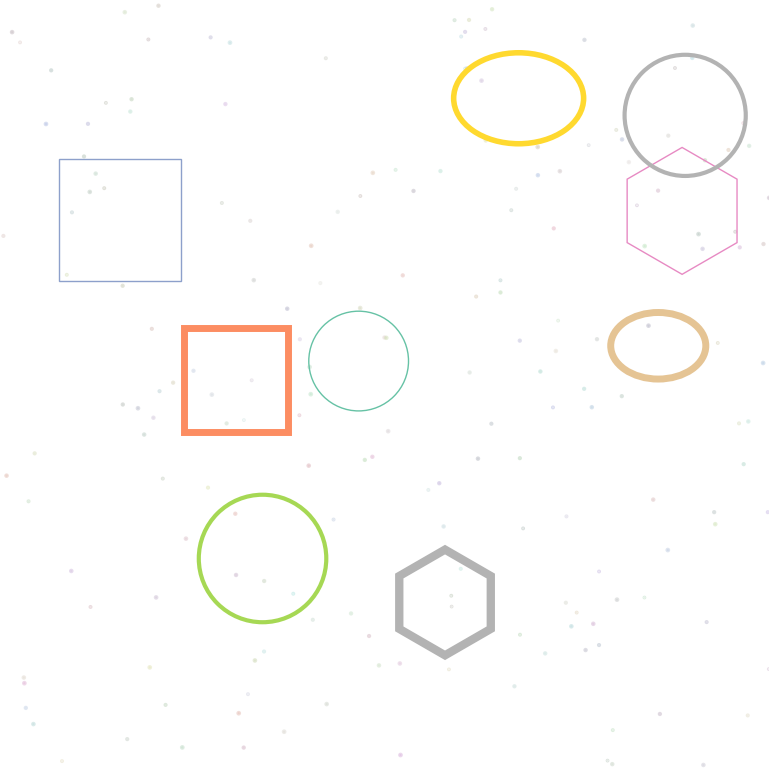[{"shape": "circle", "thickness": 0.5, "radius": 0.32, "center": [0.466, 0.531]}, {"shape": "square", "thickness": 2.5, "radius": 0.34, "center": [0.306, 0.506]}, {"shape": "square", "thickness": 0.5, "radius": 0.39, "center": [0.156, 0.714]}, {"shape": "hexagon", "thickness": 0.5, "radius": 0.41, "center": [0.886, 0.726]}, {"shape": "circle", "thickness": 1.5, "radius": 0.41, "center": [0.341, 0.275]}, {"shape": "oval", "thickness": 2, "radius": 0.42, "center": [0.674, 0.872]}, {"shape": "oval", "thickness": 2.5, "radius": 0.31, "center": [0.855, 0.551]}, {"shape": "circle", "thickness": 1.5, "radius": 0.39, "center": [0.89, 0.85]}, {"shape": "hexagon", "thickness": 3, "radius": 0.34, "center": [0.578, 0.218]}]